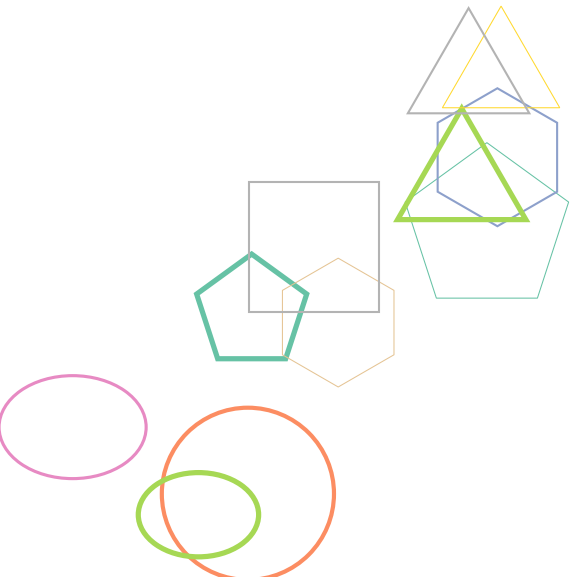[{"shape": "pentagon", "thickness": 2.5, "radius": 0.5, "center": [0.436, 0.459]}, {"shape": "pentagon", "thickness": 0.5, "radius": 0.74, "center": [0.843, 0.603]}, {"shape": "circle", "thickness": 2, "radius": 0.75, "center": [0.429, 0.144]}, {"shape": "hexagon", "thickness": 1, "radius": 0.6, "center": [0.861, 0.727]}, {"shape": "oval", "thickness": 1.5, "radius": 0.64, "center": [0.126, 0.259]}, {"shape": "triangle", "thickness": 2.5, "radius": 0.64, "center": [0.8, 0.683]}, {"shape": "oval", "thickness": 2.5, "radius": 0.52, "center": [0.344, 0.108]}, {"shape": "triangle", "thickness": 0.5, "radius": 0.59, "center": [0.868, 0.871]}, {"shape": "hexagon", "thickness": 0.5, "radius": 0.56, "center": [0.586, 0.441]}, {"shape": "square", "thickness": 1, "radius": 0.56, "center": [0.543, 0.572]}, {"shape": "triangle", "thickness": 1, "radius": 0.61, "center": [0.811, 0.864]}]